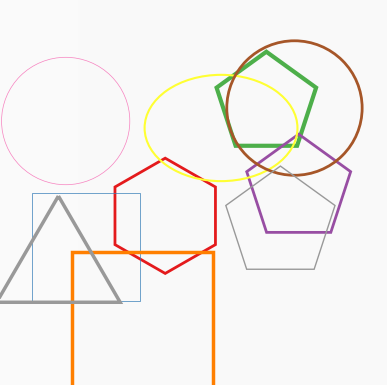[{"shape": "hexagon", "thickness": 2, "radius": 0.75, "center": [0.426, 0.439]}, {"shape": "square", "thickness": 0.5, "radius": 0.7, "center": [0.222, 0.359]}, {"shape": "pentagon", "thickness": 3, "radius": 0.68, "center": [0.687, 0.731]}, {"shape": "pentagon", "thickness": 2, "radius": 0.71, "center": [0.771, 0.511]}, {"shape": "square", "thickness": 2.5, "radius": 0.91, "center": [0.369, 0.163]}, {"shape": "oval", "thickness": 1.5, "radius": 0.99, "center": [0.57, 0.668]}, {"shape": "circle", "thickness": 2, "radius": 0.87, "center": [0.76, 0.719]}, {"shape": "circle", "thickness": 0.5, "radius": 0.83, "center": [0.169, 0.686]}, {"shape": "pentagon", "thickness": 1, "radius": 0.74, "center": [0.724, 0.42]}, {"shape": "triangle", "thickness": 2.5, "radius": 0.92, "center": [0.151, 0.307]}]